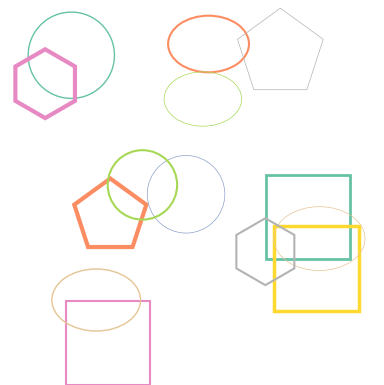[{"shape": "circle", "thickness": 1, "radius": 0.56, "center": [0.185, 0.856]}, {"shape": "square", "thickness": 2, "radius": 0.55, "center": [0.799, 0.437]}, {"shape": "pentagon", "thickness": 3, "radius": 0.49, "center": [0.286, 0.438]}, {"shape": "oval", "thickness": 1.5, "radius": 0.53, "center": [0.542, 0.886]}, {"shape": "circle", "thickness": 0.5, "radius": 0.5, "center": [0.483, 0.495]}, {"shape": "hexagon", "thickness": 3, "radius": 0.45, "center": [0.117, 0.783]}, {"shape": "square", "thickness": 1.5, "radius": 0.55, "center": [0.28, 0.108]}, {"shape": "circle", "thickness": 1.5, "radius": 0.45, "center": [0.37, 0.52]}, {"shape": "oval", "thickness": 0.5, "radius": 0.5, "center": [0.527, 0.743]}, {"shape": "square", "thickness": 2.5, "radius": 0.55, "center": [0.821, 0.303]}, {"shape": "oval", "thickness": 0.5, "radius": 0.59, "center": [0.83, 0.38]}, {"shape": "oval", "thickness": 1, "radius": 0.58, "center": [0.25, 0.221]}, {"shape": "hexagon", "thickness": 1.5, "radius": 0.43, "center": [0.689, 0.346]}, {"shape": "pentagon", "thickness": 0.5, "radius": 0.59, "center": [0.728, 0.862]}]